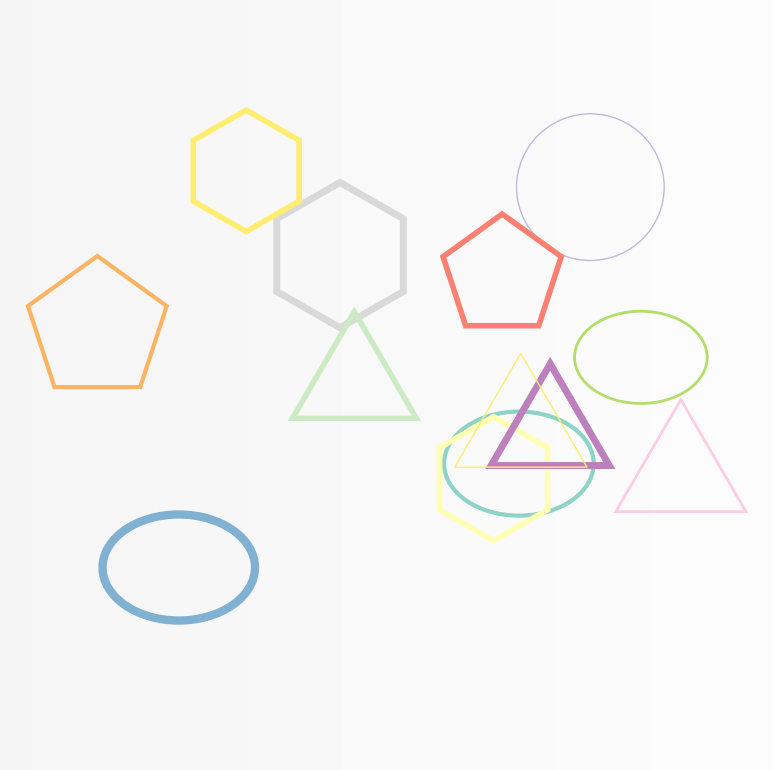[{"shape": "oval", "thickness": 1.5, "radius": 0.48, "center": [0.67, 0.398]}, {"shape": "hexagon", "thickness": 2, "radius": 0.4, "center": [0.637, 0.378]}, {"shape": "circle", "thickness": 0.5, "radius": 0.48, "center": [0.762, 0.757]}, {"shape": "pentagon", "thickness": 2, "radius": 0.4, "center": [0.648, 0.642]}, {"shape": "oval", "thickness": 3, "radius": 0.49, "center": [0.231, 0.263]}, {"shape": "pentagon", "thickness": 1.5, "radius": 0.47, "center": [0.126, 0.573]}, {"shape": "oval", "thickness": 1, "radius": 0.43, "center": [0.827, 0.536]}, {"shape": "triangle", "thickness": 1, "radius": 0.49, "center": [0.879, 0.384]}, {"shape": "hexagon", "thickness": 2.5, "radius": 0.47, "center": [0.439, 0.669]}, {"shape": "triangle", "thickness": 2.5, "radius": 0.44, "center": [0.71, 0.439]}, {"shape": "triangle", "thickness": 2, "radius": 0.46, "center": [0.457, 0.503]}, {"shape": "hexagon", "thickness": 2, "radius": 0.39, "center": [0.318, 0.778]}, {"shape": "triangle", "thickness": 0.5, "radius": 0.49, "center": [0.672, 0.443]}]